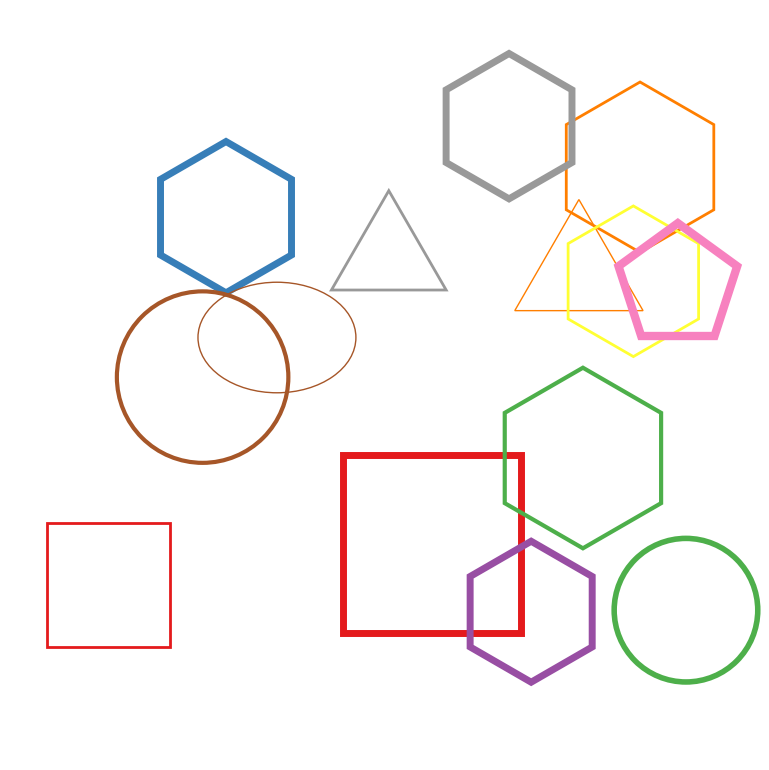[{"shape": "square", "thickness": 1, "radius": 0.4, "center": [0.141, 0.241]}, {"shape": "square", "thickness": 2.5, "radius": 0.58, "center": [0.561, 0.293]}, {"shape": "hexagon", "thickness": 2.5, "radius": 0.49, "center": [0.294, 0.718]}, {"shape": "circle", "thickness": 2, "radius": 0.47, "center": [0.891, 0.208]}, {"shape": "hexagon", "thickness": 1.5, "radius": 0.59, "center": [0.757, 0.405]}, {"shape": "hexagon", "thickness": 2.5, "radius": 0.46, "center": [0.69, 0.206]}, {"shape": "hexagon", "thickness": 1, "radius": 0.55, "center": [0.831, 0.783]}, {"shape": "triangle", "thickness": 0.5, "radius": 0.48, "center": [0.752, 0.645]}, {"shape": "hexagon", "thickness": 1, "radius": 0.49, "center": [0.823, 0.635]}, {"shape": "oval", "thickness": 0.5, "radius": 0.51, "center": [0.36, 0.562]}, {"shape": "circle", "thickness": 1.5, "radius": 0.56, "center": [0.263, 0.51]}, {"shape": "pentagon", "thickness": 3, "radius": 0.41, "center": [0.88, 0.629]}, {"shape": "hexagon", "thickness": 2.5, "radius": 0.47, "center": [0.661, 0.836]}, {"shape": "triangle", "thickness": 1, "radius": 0.43, "center": [0.505, 0.666]}]